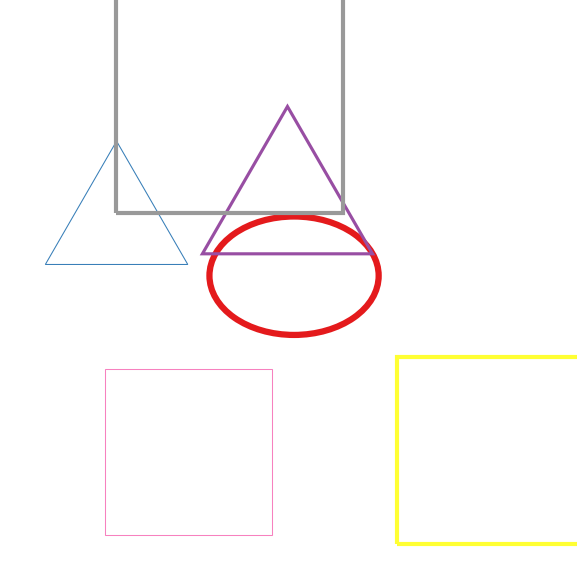[{"shape": "oval", "thickness": 3, "radius": 0.73, "center": [0.509, 0.522]}, {"shape": "triangle", "thickness": 0.5, "radius": 0.71, "center": [0.202, 0.612]}, {"shape": "triangle", "thickness": 1.5, "radius": 0.85, "center": [0.498, 0.645]}, {"shape": "square", "thickness": 2, "radius": 0.81, "center": [0.85, 0.219]}, {"shape": "square", "thickness": 0.5, "radius": 0.72, "center": [0.327, 0.217]}, {"shape": "square", "thickness": 2, "radius": 0.98, "center": [0.398, 0.826]}]